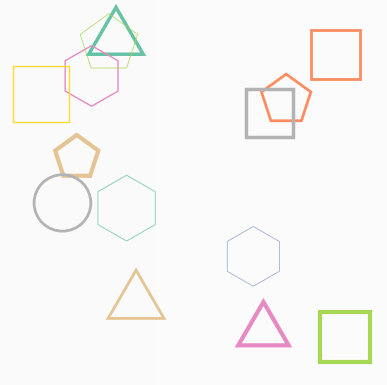[{"shape": "hexagon", "thickness": 0.5, "radius": 0.43, "center": [0.327, 0.459]}, {"shape": "triangle", "thickness": 2.5, "radius": 0.41, "center": [0.299, 0.9]}, {"shape": "square", "thickness": 2, "radius": 0.32, "center": [0.866, 0.859]}, {"shape": "pentagon", "thickness": 2, "radius": 0.33, "center": [0.738, 0.74]}, {"shape": "hexagon", "thickness": 0.5, "radius": 0.39, "center": [0.654, 0.334]}, {"shape": "hexagon", "thickness": 1, "radius": 0.39, "center": [0.236, 0.803]}, {"shape": "triangle", "thickness": 3, "radius": 0.38, "center": [0.68, 0.141]}, {"shape": "square", "thickness": 3, "radius": 0.32, "center": [0.89, 0.125]}, {"shape": "pentagon", "thickness": 0.5, "radius": 0.39, "center": [0.281, 0.886]}, {"shape": "square", "thickness": 1, "radius": 0.36, "center": [0.105, 0.756]}, {"shape": "triangle", "thickness": 2, "radius": 0.42, "center": [0.351, 0.215]}, {"shape": "pentagon", "thickness": 3, "radius": 0.29, "center": [0.198, 0.591]}, {"shape": "circle", "thickness": 2, "radius": 0.37, "center": [0.161, 0.473]}, {"shape": "square", "thickness": 2.5, "radius": 0.31, "center": [0.696, 0.707]}]